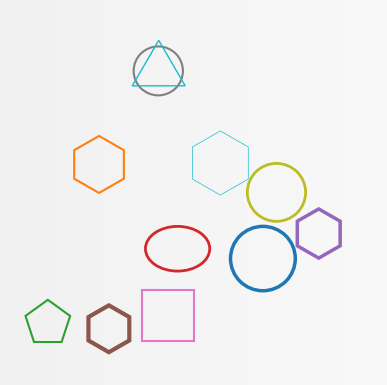[{"shape": "circle", "thickness": 2.5, "radius": 0.42, "center": [0.678, 0.328]}, {"shape": "hexagon", "thickness": 1.5, "radius": 0.37, "center": [0.256, 0.573]}, {"shape": "pentagon", "thickness": 1.5, "radius": 0.3, "center": [0.123, 0.161]}, {"shape": "oval", "thickness": 2, "radius": 0.41, "center": [0.458, 0.354]}, {"shape": "hexagon", "thickness": 2.5, "radius": 0.32, "center": [0.823, 0.393]}, {"shape": "hexagon", "thickness": 3, "radius": 0.3, "center": [0.281, 0.146]}, {"shape": "square", "thickness": 1.5, "radius": 0.33, "center": [0.433, 0.181]}, {"shape": "circle", "thickness": 1.5, "radius": 0.32, "center": [0.408, 0.816]}, {"shape": "circle", "thickness": 2, "radius": 0.38, "center": [0.713, 0.5]}, {"shape": "hexagon", "thickness": 0.5, "radius": 0.42, "center": [0.569, 0.577]}, {"shape": "triangle", "thickness": 1, "radius": 0.39, "center": [0.41, 0.817]}]